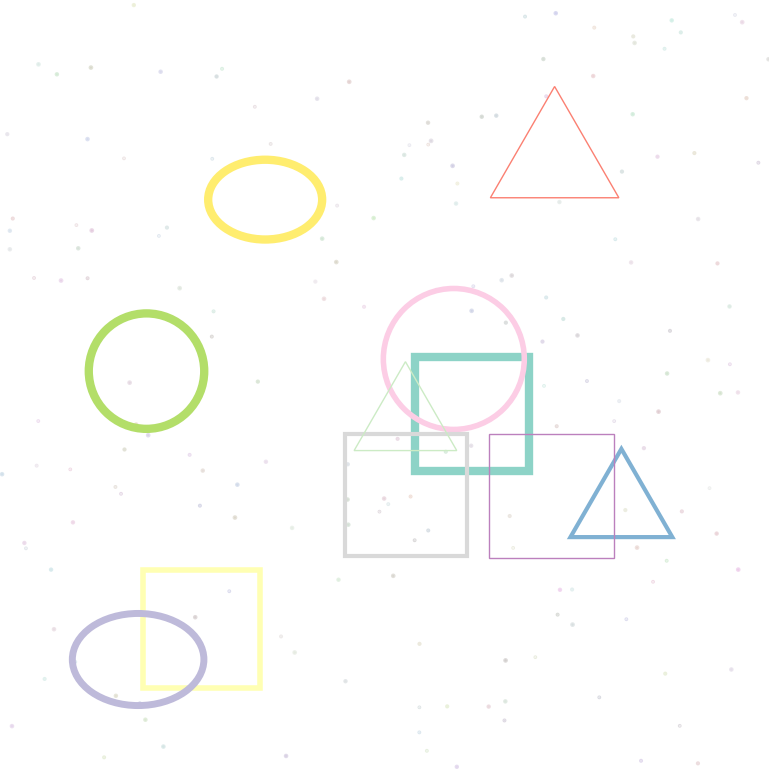[{"shape": "square", "thickness": 3, "radius": 0.37, "center": [0.613, 0.462]}, {"shape": "square", "thickness": 2, "radius": 0.38, "center": [0.262, 0.183]}, {"shape": "oval", "thickness": 2.5, "radius": 0.43, "center": [0.179, 0.143]}, {"shape": "triangle", "thickness": 0.5, "radius": 0.48, "center": [0.72, 0.791]}, {"shape": "triangle", "thickness": 1.5, "radius": 0.38, "center": [0.807, 0.341]}, {"shape": "circle", "thickness": 3, "radius": 0.37, "center": [0.19, 0.518]}, {"shape": "circle", "thickness": 2, "radius": 0.46, "center": [0.589, 0.534]}, {"shape": "square", "thickness": 1.5, "radius": 0.4, "center": [0.527, 0.357]}, {"shape": "square", "thickness": 0.5, "radius": 0.4, "center": [0.716, 0.356]}, {"shape": "triangle", "thickness": 0.5, "radius": 0.38, "center": [0.527, 0.453]}, {"shape": "oval", "thickness": 3, "radius": 0.37, "center": [0.344, 0.741]}]